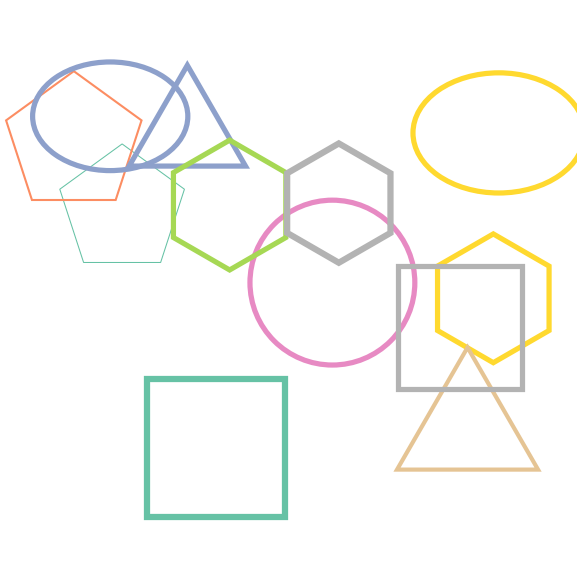[{"shape": "pentagon", "thickness": 0.5, "radius": 0.57, "center": [0.211, 0.636]}, {"shape": "square", "thickness": 3, "radius": 0.6, "center": [0.374, 0.224]}, {"shape": "pentagon", "thickness": 1, "radius": 0.62, "center": [0.128, 0.753]}, {"shape": "oval", "thickness": 2.5, "radius": 0.67, "center": [0.191, 0.798]}, {"shape": "triangle", "thickness": 2.5, "radius": 0.58, "center": [0.324, 0.77]}, {"shape": "circle", "thickness": 2.5, "radius": 0.71, "center": [0.576, 0.51]}, {"shape": "hexagon", "thickness": 2.5, "radius": 0.56, "center": [0.398, 0.644]}, {"shape": "oval", "thickness": 2.5, "radius": 0.74, "center": [0.864, 0.769]}, {"shape": "hexagon", "thickness": 2.5, "radius": 0.56, "center": [0.854, 0.483]}, {"shape": "triangle", "thickness": 2, "radius": 0.7, "center": [0.81, 0.256]}, {"shape": "square", "thickness": 2.5, "radius": 0.54, "center": [0.796, 0.432]}, {"shape": "hexagon", "thickness": 3, "radius": 0.52, "center": [0.587, 0.647]}]